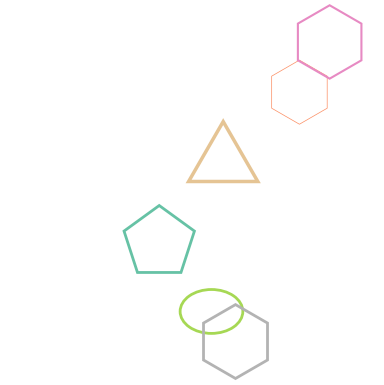[{"shape": "pentagon", "thickness": 2, "radius": 0.48, "center": [0.414, 0.37]}, {"shape": "hexagon", "thickness": 0.5, "radius": 0.42, "center": [0.778, 0.761]}, {"shape": "hexagon", "thickness": 1.5, "radius": 0.48, "center": [0.856, 0.891]}, {"shape": "oval", "thickness": 2, "radius": 0.41, "center": [0.549, 0.191]}, {"shape": "triangle", "thickness": 2.5, "radius": 0.52, "center": [0.58, 0.58]}, {"shape": "hexagon", "thickness": 2, "radius": 0.48, "center": [0.612, 0.113]}]